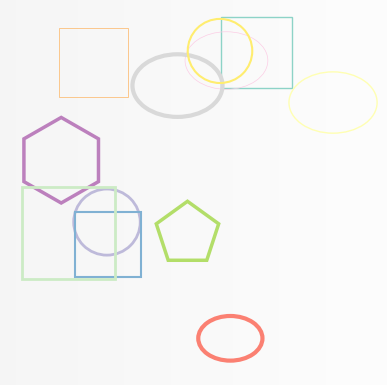[{"shape": "square", "thickness": 1, "radius": 0.46, "center": [0.662, 0.863]}, {"shape": "oval", "thickness": 1, "radius": 0.57, "center": [0.859, 0.734]}, {"shape": "circle", "thickness": 2, "radius": 0.43, "center": [0.276, 0.423]}, {"shape": "oval", "thickness": 3, "radius": 0.41, "center": [0.594, 0.121]}, {"shape": "square", "thickness": 1.5, "radius": 0.42, "center": [0.279, 0.364]}, {"shape": "square", "thickness": 0.5, "radius": 0.44, "center": [0.241, 0.838]}, {"shape": "pentagon", "thickness": 2.5, "radius": 0.42, "center": [0.484, 0.392]}, {"shape": "oval", "thickness": 0.5, "radius": 0.53, "center": [0.584, 0.843]}, {"shape": "oval", "thickness": 3, "radius": 0.58, "center": [0.458, 0.778]}, {"shape": "hexagon", "thickness": 2.5, "radius": 0.56, "center": [0.158, 0.584]}, {"shape": "square", "thickness": 2, "radius": 0.6, "center": [0.177, 0.394]}, {"shape": "circle", "thickness": 1.5, "radius": 0.42, "center": [0.568, 0.868]}]